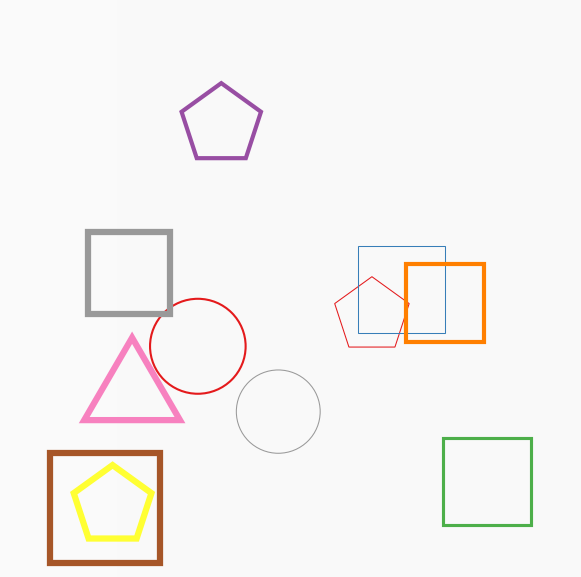[{"shape": "pentagon", "thickness": 0.5, "radius": 0.34, "center": [0.64, 0.453]}, {"shape": "circle", "thickness": 1, "radius": 0.41, "center": [0.34, 0.4]}, {"shape": "square", "thickness": 0.5, "radius": 0.38, "center": [0.69, 0.498]}, {"shape": "square", "thickness": 1.5, "radius": 0.38, "center": [0.838, 0.166]}, {"shape": "pentagon", "thickness": 2, "radius": 0.36, "center": [0.381, 0.783]}, {"shape": "square", "thickness": 2, "radius": 0.34, "center": [0.765, 0.474]}, {"shape": "pentagon", "thickness": 3, "radius": 0.35, "center": [0.194, 0.123]}, {"shape": "square", "thickness": 3, "radius": 0.47, "center": [0.181, 0.12]}, {"shape": "triangle", "thickness": 3, "radius": 0.48, "center": [0.227, 0.319]}, {"shape": "circle", "thickness": 0.5, "radius": 0.36, "center": [0.479, 0.286]}, {"shape": "square", "thickness": 3, "radius": 0.35, "center": [0.222, 0.526]}]